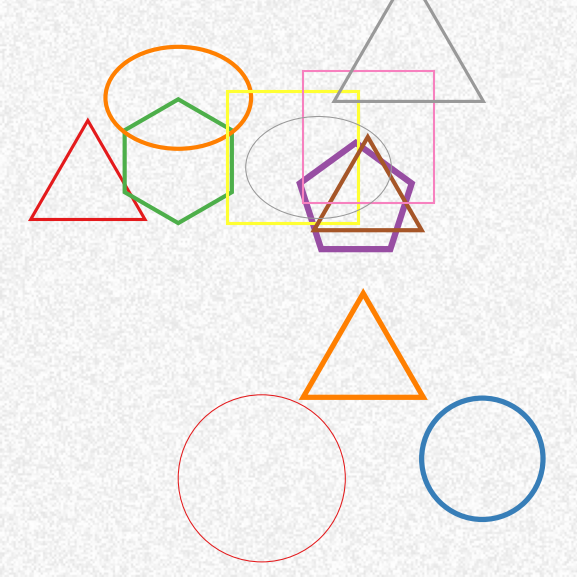[{"shape": "triangle", "thickness": 1.5, "radius": 0.57, "center": [0.152, 0.676]}, {"shape": "circle", "thickness": 0.5, "radius": 0.72, "center": [0.453, 0.171]}, {"shape": "circle", "thickness": 2.5, "radius": 0.53, "center": [0.835, 0.205]}, {"shape": "hexagon", "thickness": 2, "radius": 0.54, "center": [0.309, 0.72]}, {"shape": "pentagon", "thickness": 3, "radius": 0.51, "center": [0.616, 0.65]}, {"shape": "oval", "thickness": 2, "radius": 0.63, "center": [0.309, 0.83]}, {"shape": "triangle", "thickness": 2.5, "radius": 0.6, "center": [0.629, 0.371]}, {"shape": "square", "thickness": 1.5, "radius": 0.57, "center": [0.507, 0.727]}, {"shape": "triangle", "thickness": 2, "radius": 0.54, "center": [0.637, 0.654]}, {"shape": "square", "thickness": 1, "radius": 0.57, "center": [0.638, 0.762]}, {"shape": "oval", "thickness": 0.5, "radius": 0.63, "center": [0.552, 0.709]}, {"shape": "triangle", "thickness": 1.5, "radius": 0.75, "center": [0.708, 0.898]}]